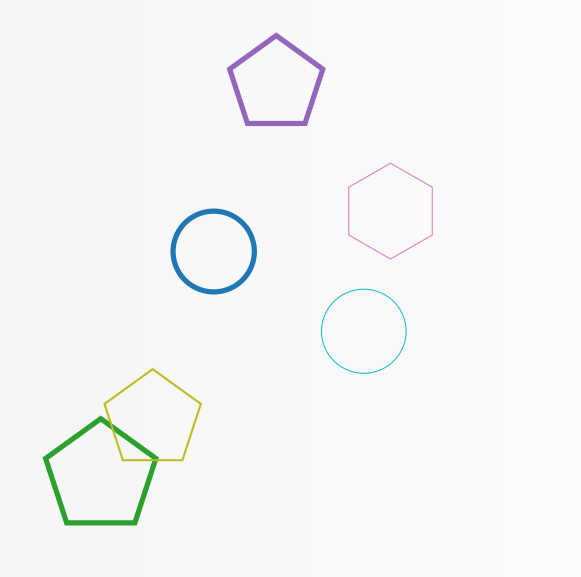[{"shape": "circle", "thickness": 2.5, "radius": 0.35, "center": [0.368, 0.564]}, {"shape": "pentagon", "thickness": 2.5, "radius": 0.5, "center": [0.173, 0.174]}, {"shape": "pentagon", "thickness": 2.5, "radius": 0.42, "center": [0.475, 0.853]}, {"shape": "hexagon", "thickness": 0.5, "radius": 0.41, "center": [0.672, 0.634]}, {"shape": "pentagon", "thickness": 1, "radius": 0.44, "center": [0.263, 0.273]}, {"shape": "circle", "thickness": 0.5, "radius": 0.36, "center": [0.626, 0.426]}]